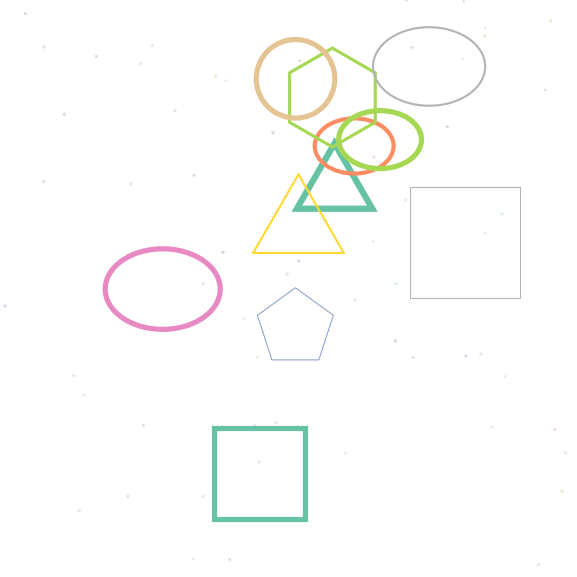[{"shape": "triangle", "thickness": 3, "radius": 0.38, "center": [0.579, 0.675]}, {"shape": "square", "thickness": 2.5, "radius": 0.39, "center": [0.449, 0.179]}, {"shape": "oval", "thickness": 2, "radius": 0.34, "center": [0.613, 0.746]}, {"shape": "pentagon", "thickness": 0.5, "radius": 0.35, "center": [0.511, 0.432]}, {"shape": "oval", "thickness": 2.5, "radius": 0.5, "center": [0.282, 0.499]}, {"shape": "oval", "thickness": 2.5, "radius": 0.36, "center": [0.658, 0.757]}, {"shape": "hexagon", "thickness": 1.5, "radius": 0.43, "center": [0.576, 0.83]}, {"shape": "triangle", "thickness": 1, "radius": 0.45, "center": [0.517, 0.606]}, {"shape": "circle", "thickness": 2.5, "radius": 0.34, "center": [0.512, 0.863]}, {"shape": "square", "thickness": 0.5, "radius": 0.48, "center": [0.805, 0.579]}, {"shape": "oval", "thickness": 1, "radius": 0.49, "center": [0.743, 0.884]}]